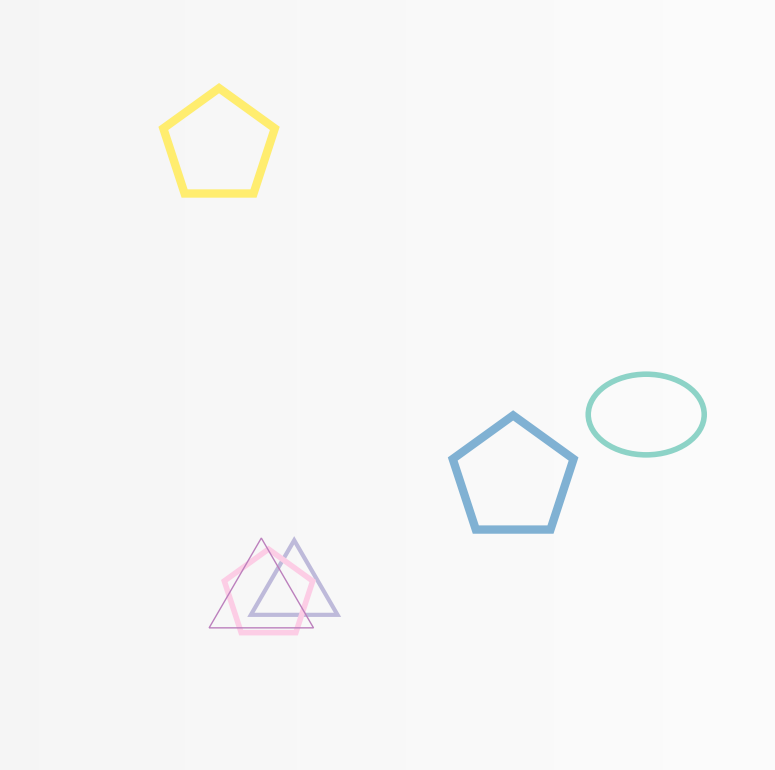[{"shape": "oval", "thickness": 2, "radius": 0.37, "center": [0.834, 0.462]}, {"shape": "triangle", "thickness": 1.5, "radius": 0.32, "center": [0.38, 0.234]}, {"shape": "pentagon", "thickness": 3, "radius": 0.41, "center": [0.662, 0.379]}, {"shape": "pentagon", "thickness": 2, "radius": 0.3, "center": [0.346, 0.227]}, {"shape": "triangle", "thickness": 0.5, "radius": 0.39, "center": [0.337, 0.223]}, {"shape": "pentagon", "thickness": 3, "radius": 0.38, "center": [0.283, 0.81]}]